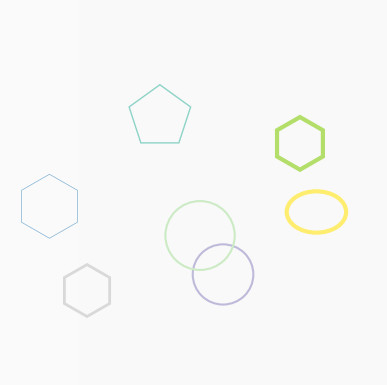[{"shape": "pentagon", "thickness": 1, "radius": 0.42, "center": [0.413, 0.696]}, {"shape": "circle", "thickness": 1.5, "radius": 0.39, "center": [0.576, 0.287]}, {"shape": "hexagon", "thickness": 0.5, "radius": 0.42, "center": [0.128, 0.464]}, {"shape": "hexagon", "thickness": 3, "radius": 0.34, "center": [0.774, 0.628]}, {"shape": "hexagon", "thickness": 2, "radius": 0.34, "center": [0.225, 0.245]}, {"shape": "circle", "thickness": 1.5, "radius": 0.45, "center": [0.516, 0.388]}, {"shape": "oval", "thickness": 3, "radius": 0.38, "center": [0.817, 0.449]}]